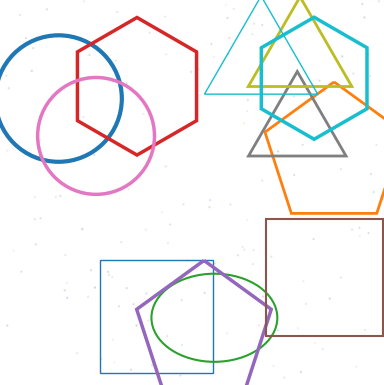[{"shape": "circle", "thickness": 3, "radius": 0.82, "center": [0.152, 0.744]}, {"shape": "square", "thickness": 1, "radius": 0.73, "center": [0.406, 0.177]}, {"shape": "pentagon", "thickness": 2, "radius": 0.94, "center": [0.868, 0.598]}, {"shape": "oval", "thickness": 1.5, "radius": 0.82, "center": [0.557, 0.175]}, {"shape": "hexagon", "thickness": 2.5, "radius": 0.89, "center": [0.356, 0.776]}, {"shape": "pentagon", "thickness": 2.5, "radius": 0.92, "center": [0.53, 0.14]}, {"shape": "square", "thickness": 1.5, "radius": 0.76, "center": [0.843, 0.279]}, {"shape": "circle", "thickness": 2.5, "radius": 0.76, "center": [0.25, 0.647]}, {"shape": "triangle", "thickness": 2, "radius": 0.73, "center": [0.772, 0.668]}, {"shape": "triangle", "thickness": 2, "radius": 0.78, "center": [0.779, 0.853]}, {"shape": "hexagon", "thickness": 2.5, "radius": 0.79, "center": [0.816, 0.797]}, {"shape": "triangle", "thickness": 1, "radius": 0.85, "center": [0.678, 0.84]}]